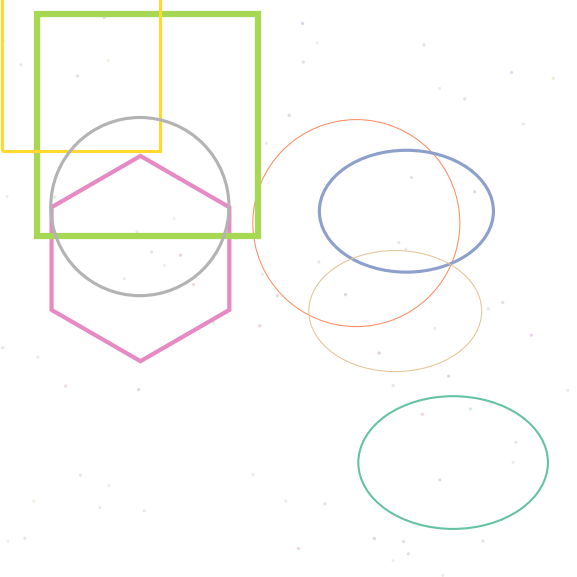[{"shape": "oval", "thickness": 1, "radius": 0.82, "center": [0.785, 0.198]}, {"shape": "circle", "thickness": 0.5, "radius": 0.9, "center": [0.617, 0.613]}, {"shape": "oval", "thickness": 1.5, "radius": 0.75, "center": [0.704, 0.633]}, {"shape": "hexagon", "thickness": 2, "radius": 0.89, "center": [0.243, 0.551]}, {"shape": "square", "thickness": 3, "radius": 0.96, "center": [0.255, 0.783]}, {"shape": "square", "thickness": 1.5, "radius": 0.68, "center": [0.141, 0.875]}, {"shape": "oval", "thickness": 0.5, "radius": 0.75, "center": [0.684, 0.46]}, {"shape": "circle", "thickness": 1.5, "radius": 0.77, "center": [0.242, 0.641]}]